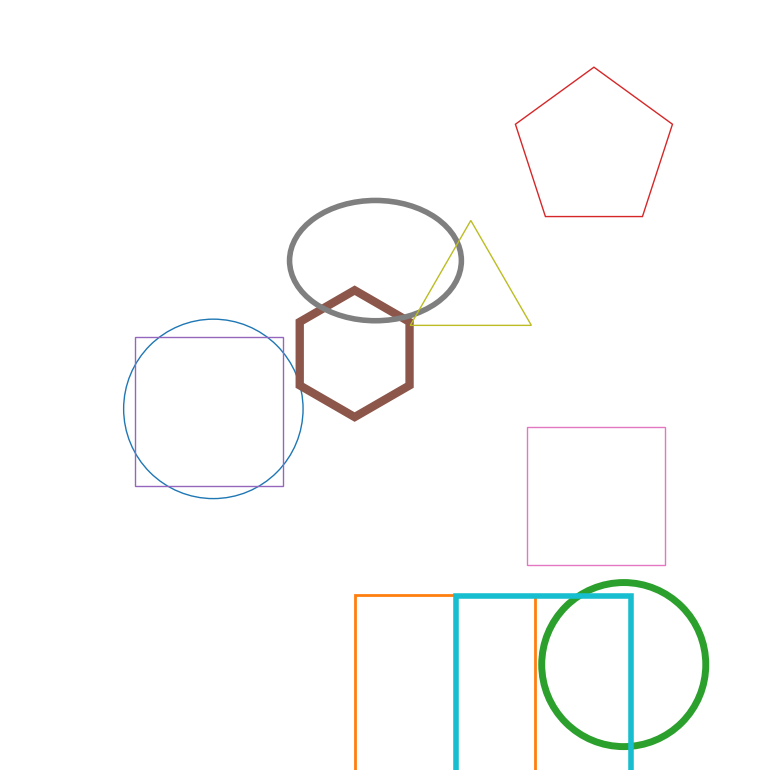[{"shape": "circle", "thickness": 0.5, "radius": 0.58, "center": [0.277, 0.469]}, {"shape": "square", "thickness": 1, "radius": 0.59, "center": [0.578, 0.111]}, {"shape": "circle", "thickness": 2.5, "radius": 0.53, "center": [0.81, 0.137]}, {"shape": "pentagon", "thickness": 0.5, "radius": 0.54, "center": [0.771, 0.806]}, {"shape": "square", "thickness": 0.5, "radius": 0.48, "center": [0.271, 0.466]}, {"shape": "hexagon", "thickness": 3, "radius": 0.41, "center": [0.461, 0.541]}, {"shape": "square", "thickness": 0.5, "radius": 0.45, "center": [0.774, 0.355]}, {"shape": "oval", "thickness": 2, "radius": 0.56, "center": [0.488, 0.662]}, {"shape": "triangle", "thickness": 0.5, "radius": 0.45, "center": [0.611, 0.623]}, {"shape": "square", "thickness": 2, "radius": 0.57, "center": [0.706, 0.112]}]